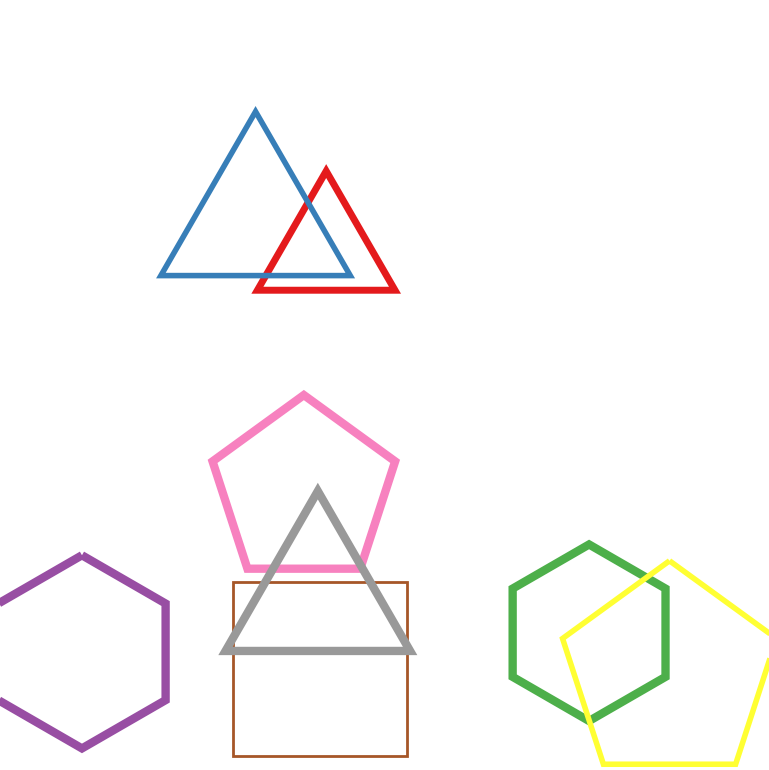[{"shape": "triangle", "thickness": 2.5, "radius": 0.52, "center": [0.424, 0.675]}, {"shape": "triangle", "thickness": 2, "radius": 0.71, "center": [0.332, 0.713]}, {"shape": "hexagon", "thickness": 3, "radius": 0.57, "center": [0.765, 0.178]}, {"shape": "hexagon", "thickness": 3, "radius": 0.63, "center": [0.106, 0.153]}, {"shape": "pentagon", "thickness": 2, "radius": 0.73, "center": [0.869, 0.126]}, {"shape": "square", "thickness": 1, "radius": 0.56, "center": [0.416, 0.131]}, {"shape": "pentagon", "thickness": 3, "radius": 0.62, "center": [0.395, 0.362]}, {"shape": "triangle", "thickness": 3, "radius": 0.69, "center": [0.413, 0.224]}]